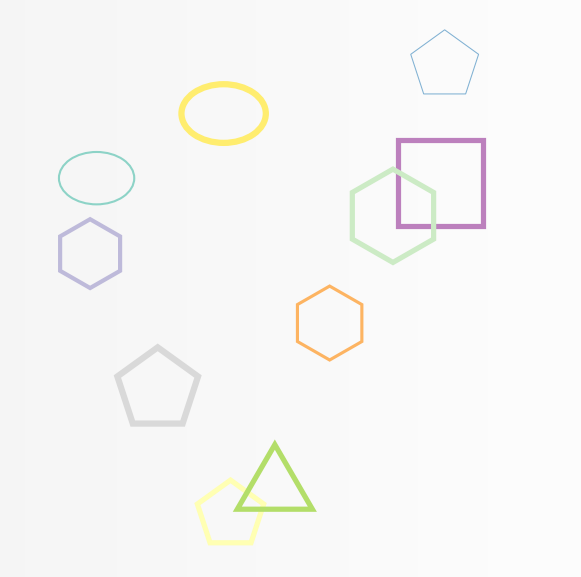[{"shape": "oval", "thickness": 1, "radius": 0.32, "center": [0.166, 0.691]}, {"shape": "pentagon", "thickness": 2.5, "radius": 0.3, "center": [0.397, 0.108]}, {"shape": "hexagon", "thickness": 2, "radius": 0.3, "center": [0.155, 0.56]}, {"shape": "pentagon", "thickness": 0.5, "radius": 0.31, "center": [0.765, 0.886]}, {"shape": "hexagon", "thickness": 1.5, "radius": 0.32, "center": [0.567, 0.44]}, {"shape": "triangle", "thickness": 2.5, "radius": 0.37, "center": [0.473, 0.155]}, {"shape": "pentagon", "thickness": 3, "radius": 0.36, "center": [0.271, 0.325]}, {"shape": "square", "thickness": 2.5, "radius": 0.37, "center": [0.758, 0.682]}, {"shape": "hexagon", "thickness": 2.5, "radius": 0.4, "center": [0.676, 0.625]}, {"shape": "oval", "thickness": 3, "radius": 0.36, "center": [0.385, 0.803]}]